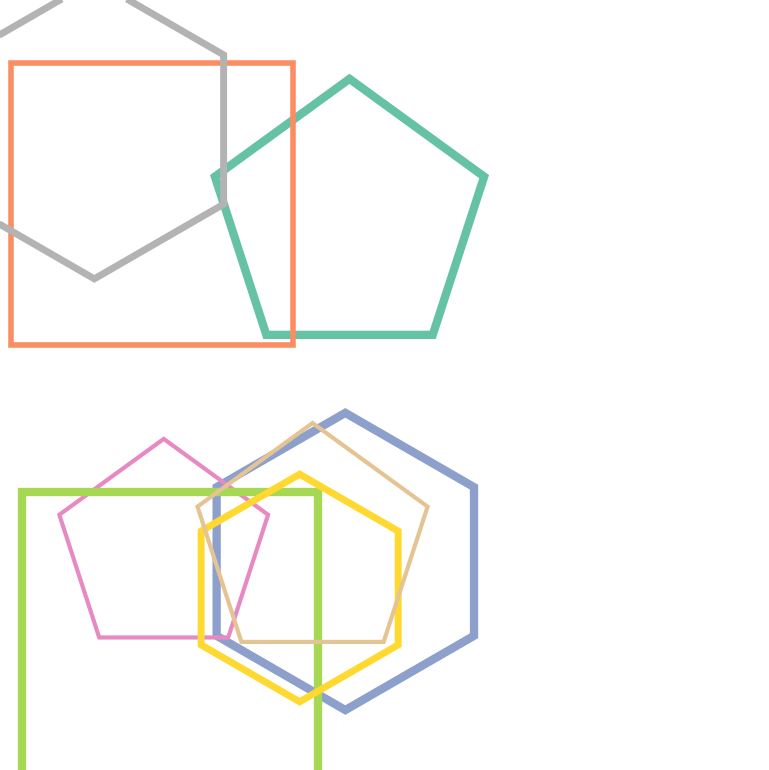[{"shape": "pentagon", "thickness": 3, "radius": 0.92, "center": [0.454, 0.714]}, {"shape": "square", "thickness": 2, "radius": 0.92, "center": [0.198, 0.735]}, {"shape": "hexagon", "thickness": 3, "radius": 0.96, "center": [0.448, 0.271]}, {"shape": "pentagon", "thickness": 1.5, "radius": 0.71, "center": [0.213, 0.287]}, {"shape": "square", "thickness": 3, "radius": 0.96, "center": [0.22, 0.168]}, {"shape": "hexagon", "thickness": 2.5, "radius": 0.74, "center": [0.389, 0.236]}, {"shape": "pentagon", "thickness": 1.5, "radius": 0.79, "center": [0.406, 0.293]}, {"shape": "hexagon", "thickness": 2.5, "radius": 0.97, "center": [0.122, 0.832]}]